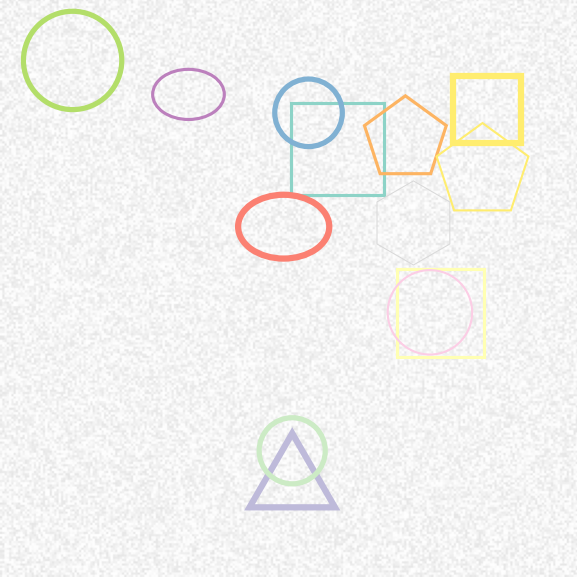[{"shape": "square", "thickness": 1.5, "radius": 0.4, "center": [0.584, 0.741]}, {"shape": "square", "thickness": 1.5, "radius": 0.38, "center": [0.763, 0.457]}, {"shape": "triangle", "thickness": 3, "radius": 0.43, "center": [0.506, 0.163]}, {"shape": "oval", "thickness": 3, "radius": 0.39, "center": [0.491, 0.607]}, {"shape": "circle", "thickness": 2.5, "radius": 0.29, "center": [0.534, 0.804]}, {"shape": "pentagon", "thickness": 1.5, "radius": 0.37, "center": [0.702, 0.759]}, {"shape": "circle", "thickness": 2.5, "radius": 0.43, "center": [0.126, 0.894]}, {"shape": "circle", "thickness": 1, "radius": 0.37, "center": [0.744, 0.458]}, {"shape": "hexagon", "thickness": 0.5, "radius": 0.36, "center": [0.716, 0.613]}, {"shape": "oval", "thickness": 1.5, "radius": 0.31, "center": [0.326, 0.836]}, {"shape": "circle", "thickness": 2.5, "radius": 0.29, "center": [0.506, 0.219]}, {"shape": "square", "thickness": 3, "radius": 0.29, "center": [0.843, 0.81]}, {"shape": "pentagon", "thickness": 1, "radius": 0.42, "center": [0.836, 0.702]}]